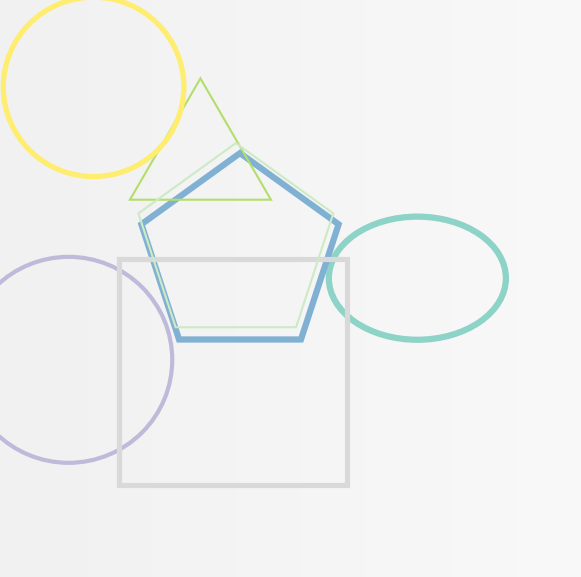[{"shape": "oval", "thickness": 3, "radius": 0.76, "center": [0.718, 0.517]}, {"shape": "circle", "thickness": 2, "radius": 0.89, "center": [0.118, 0.376]}, {"shape": "pentagon", "thickness": 3, "radius": 0.89, "center": [0.413, 0.556]}, {"shape": "triangle", "thickness": 1, "radius": 0.7, "center": [0.345, 0.723]}, {"shape": "square", "thickness": 2.5, "radius": 0.98, "center": [0.4, 0.355]}, {"shape": "pentagon", "thickness": 1, "radius": 0.88, "center": [0.406, 0.575]}, {"shape": "circle", "thickness": 2.5, "radius": 0.78, "center": [0.161, 0.849]}]